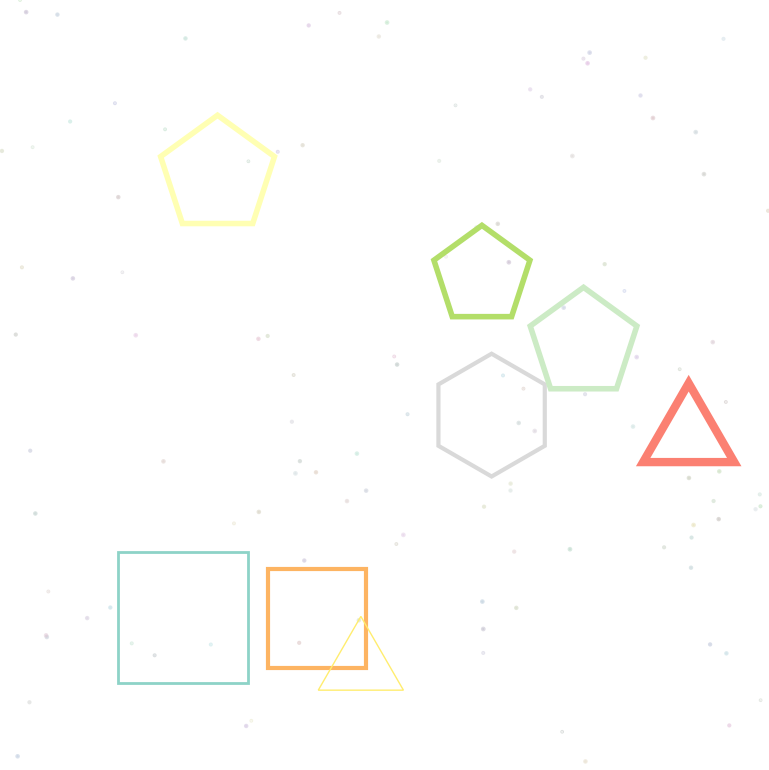[{"shape": "square", "thickness": 1, "radius": 0.42, "center": [0.237, 0.198]}, {"shape": "pentagon", "thickness": 2, "radius": 0.39, "center": [0.283, 0.773]}, {"shape": "triangle", "thickness": 3, "radius": 0.34, "center": [0.894, 0.434]}, {"shape": "square", "thickness": 1.5, "radius": 0.32, "center": [0.412, 0.197]}, {"shape": "pentagon", "thickness": 2, "radius": 0.33, "center": [0.626, 0.642]}, {"shape": "hexagon", "thickness": 1.5, "radius": 0.4, "center": [0.638, 0.461]}, {"shape": "pentagon", "thickness": 2, "radius": 0.36, "center": [0.758, 0.554]}, {"shape": "triangle", "thickness": 0.5, "radius": 0.32, "center": [0.469, 0.136]}]